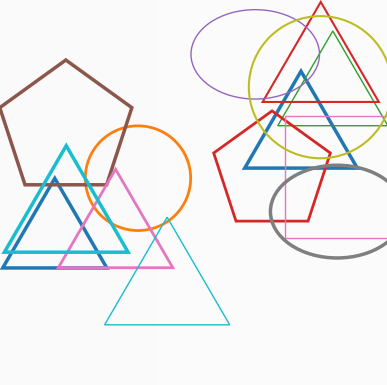[{"shape": "triangle", "thickness": 2.5, "radius": 0.84, "center": [0.777, 0.647]}, {"shape": "triangle", "thickness": 2.5, "radius": 0.78, "center": [0.141, 0.382]}, {"shape": "circle", "thickness": 2, "radius": 0.68, "center": [0.356, 0.537]}, {"shape": "triangle", "thickness": 1, "radius": 0.82, "center": [0.859, 0.755]}, {"shape": "pentagon", "thickness": 2, "radius": 0.79, "center": [0.702, 0.554]}, {"shape": "triangle", "thickness": 1.5, "radius": 0.87, "center": [0.828, 0.822]}, {"shape": "oval", "thickness": 1, "radius": 0.83, "center": [0.659, 0.859]}, {"shape": "pentagon", "thickness": 2.5, "radius": 0.9, "center": [0.17, 0.665]}, {"shape": "triangle", "thickness": 2, "radius": 0.85, "center": [0.298, 0.39]}, {"shape": "square", "thickness": 1, "radius": 0.79, "center": [0.894, 0.54]}, {"shape": "oval", "thickness": 2.5, "radius": 0.86, "center": [0.87, 0.45]}, {"shape": "circle", "thickness": 1.5, "radius": 0.92, "center": [0.827, 0.774]}, {"shape": "triangle", "thickness": 2.5, "radius": 0.92, "center": [0.171, 0.437]}, {"shape": "triangle", "thickness": 1, "radius": 0.93, "center": [0.431, 0.249]}]